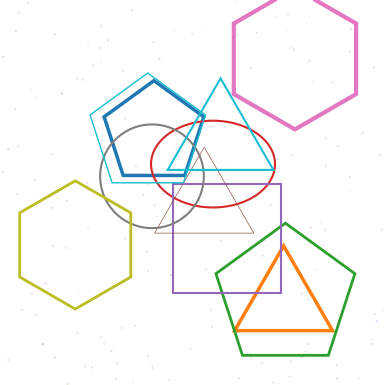[{"shape": "pentagon", "thickness": 2.5, "radius": 0.68, "center": [0.4, 0.654]}, {"shape": "triangle", "thickness": 2.5, "radius": 0.73, "center": [0.737, 0.215]}, {"shape": "pentagon", "thickness": 2, "radius": 0.95, "center": [0.741, 0.231]}, {"shape": "oval", "thickness": 1.5, "radius": 0.81, "center": [0.553, 0.574]}, {"shape": "square", "thickness": 1.5, "radius": 0.71, "center": [0.59, 0.381]}, {"shape": "triangle", "thickness": 0.5, "radius": 0.74, "center": [0.53, 0.469]}, {"shape": "hexagon", "thickness": 3, "radius": 0.92, "center": [0.766, 0.847]}, {"shape": "circle", "thickness": 1.5, "radius": 0.67, "center": [0.395, 0.542]}, {"shape": "hexagon", "thickness": 2, "radius": 0.83, "center": [0.195, 0.364]}, {"shape": "triangle", "thickness": 1.5, "radius": 0.79, "center": [0.573, 0.638]}, {"shape": "pentagon", "thickness": 1, "radius": 0.79, "center": [0.384, 0.653]}]